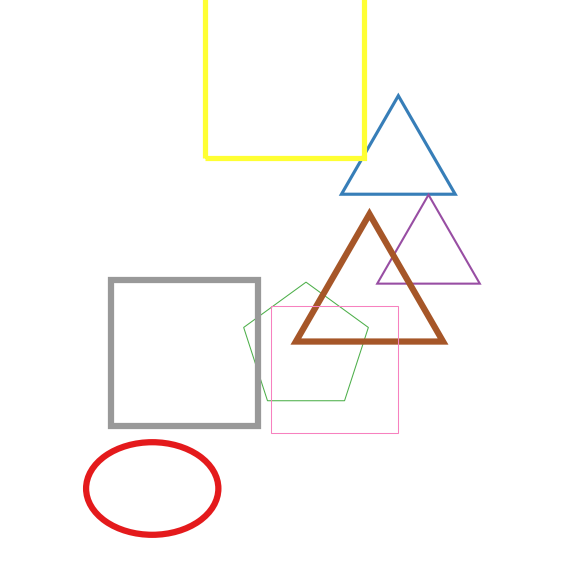[{"shape": "oval", "thickness": 3, "radius": 0.57, "center": [0.264, 0.153]}, {"shape": "triangle", "thickness": 1.5, "radius": 0.57, "center": [0.69, 0.72]}, {"shape": "pentagon", "thickness": 0.5, "radius": 0.57, "center": [0.53, 0.397]}, {"shape": "triangle", "thickness": 1, "radius": 0.51, "center": [0.742, 0.559]}, {"shape": "square", "thickness": 2.5, "radius": 0.69, "center": [0.493, 0.865]}, {"shape": "triangle", "thickness": 3, "radius": 0.74, "center": [0.64, 0.481]}, {"shape": "square", "thickness": 0.5, "radius": 0.55, "center": [0.578, 0.359]}, {"shape": "square", "thickness": 3, "radius": 0.63, "center": [0.32, 0.388]}]